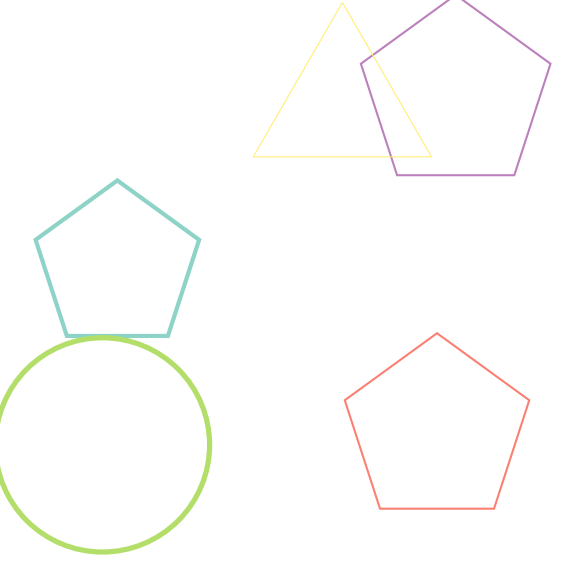[{"shape": "pentagon", "thickness": 2, "radius": 0.74, "center": [0.203, 0.538]}, {"shape": "pentagon", "thickness": 1, "radius": 0.84, "center": [0.757, 0.254]}, {"shape": "circle", "thickness": 2.5, "radius": 0.93, "center": [0.177, 0.229]}, {"shape": "pentagon", "thickness": 1, "radius": 0.86, "center": [0.789, 0.835]}, {"shape": "triangle", "thickness": 0.5, "radius": 0.89, "center": [0.593, 0.817]}]